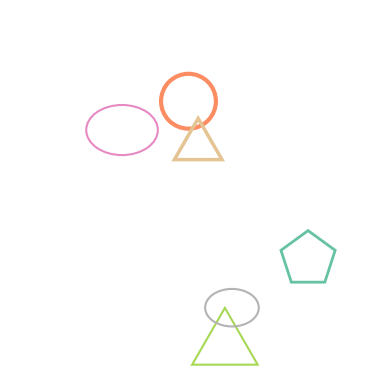[{"shape": "pentagon", "thickness": 2, "radius": 0.37, "center": [0.8, 0.327]}, {"shape": "circle", "thickness": 3, "radius": 0.36, "center": [0.49, 0.737]}, {"shape": "oval", "thickness": 1.5, "radius": 0.46, "center": [0.317, 0.662]}, {"shape": "triangle", "thickness": 1.5, "radius": 0.49, "center": [0.584, 0.102]}, {"shape": "triangle", "thickness": 2.5, "radius": 0.36, "center": [0.515, 0.621]}, {"shape": "oval", "thickness": 1.5, "radius": 0.35, "center": [0.603, 0.201]}]